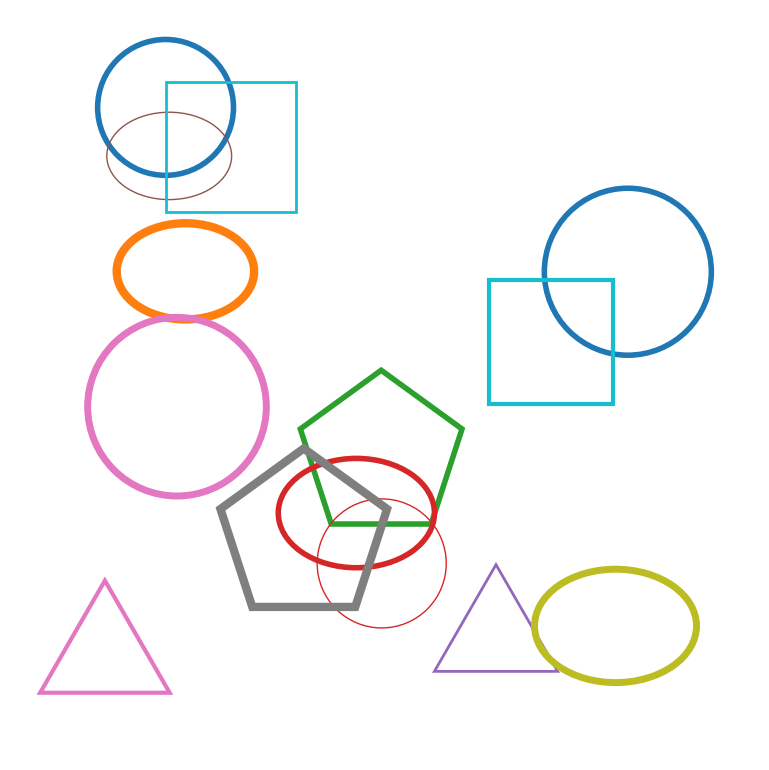[{"shape": "circle", "thickness": 2, "radius": 0.54, "center": [0.815, 0.647]}, {"shape": "circle", "thickness": 2, "radius": 0.44, "center": [0.215, 0.86]}, {"shape": "oval", "thickness": 3, "radius": 0.45, "center": [0.241, 0.648]}, {"shape": "pentagon", "thickness": 2, "radius": 0.55, "center": [0.495, 0.409]}, {"shape": "circle", "thickness": 0.5, "radius": 0.42, "center": [0.496, 0.268]}, {"shape": "oval", "thickness": 2, "radius": 0.51, "center": [0.463, 0.334]}, {"shape": "triangle", "thickness": 1, "radius": 0.46, "center": [0.644, 0.174]}, {"shape": "oval", "thickness": 0.5, "radius": 0.41, "center": [0.22, 0.798]}, {"shape": "circle", "thickness": 2.5, "radius": 0.58, "center": [0.23, 0.472]}, {"shape": "triangle", "thickness": 1.5, "radius": 0.49, "center": [0.136, 0.149]}, {"shape": "pentagon", "thickness": 3, "radius": 0.57, "center": [0.394, 0.304]}, {"shape": "oval", "thickness": 2.5, "radius": 0.53, "center": [0.799, 0.187]}, {"shape": "square", "thickness": 1.5, "radius": 0.4, "center": [0.715, 0.556]}, {"shape": "square", "thickness": 1, "radius": 0.42, "center": [0.3, 0.809]}]